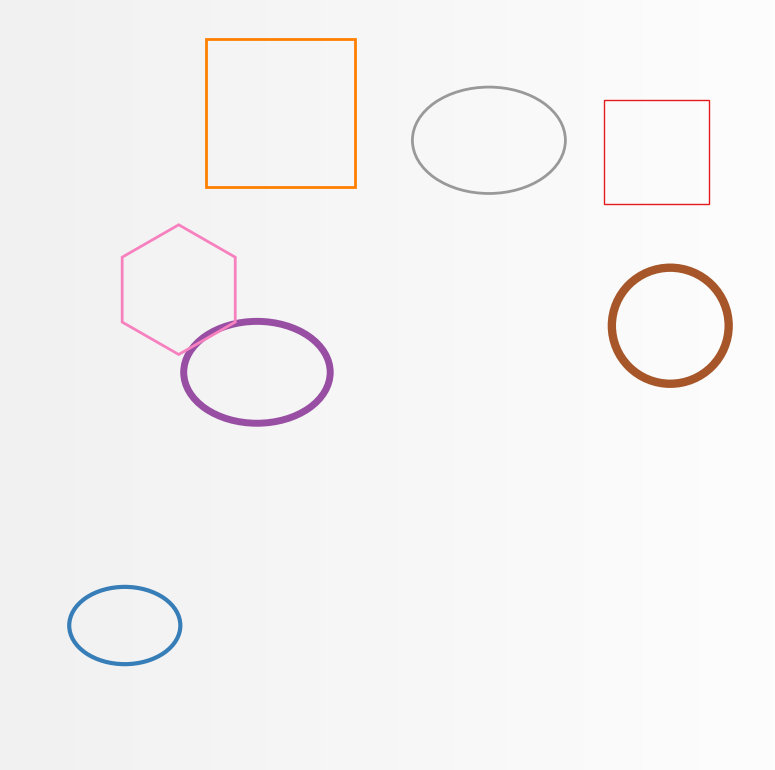[{"shape": "square", "thickness": 0.5, "radius": 0.34, "center": [0.848, 0.803]}, {"shape": "oval", "thickness": 1.5, "radius": 0.36, "center": [0.161, 0.188]}, {"shape": "oval", "thickness": 2.5, "radius": 0.47, "center": [0.332, 0.516]}, {"shape": "square", "thickness": 1, "radius": 0.48, "center": [0.362, 0.853]}, {"shape": "circle", "thickness": 3, "radius": 0.38, "center": [0.865, 0.577]}, {"shape": "hexagon", "thickness": 1, "radius": 0.42, "center": [0.231, 0.624]}, {"shape": "oval", "thickness": 1, "radius": 0.49, "center": [0.631, 0.818]}]